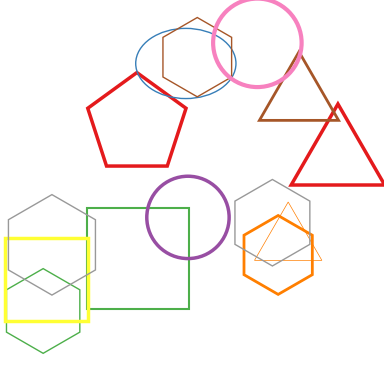[{"shape": "triangle", "thickness": 2.5, "radius": 0.7, "center": [0.878, 0.59]}, {"shape": "pentagon", "thickness": 2.5, "radius": 0.67, "center": [0.356, 0.677]}, {"shape": "oval", "thickness": 1, "radius": 0.65, "center": [0.483, 0.835]}, {"shape": "hexagon", "thickness": 1, "radius": 0.55, "center": [0.112, 0.192]}, {"shape": "square", "thickness": 1.5, "radius": 0.66, "center": [0.358, 0.328]}, {"shape": "circle", "thickness": 2.5, "radius": 0.53, "center": [0.488, 0.435]}, {"shape": "triangle", "thickness": 0.5, "radius": 0.51, "center": [0.749, 0.374]}, {"shape": "hexagon", "thickness": 2, "radius": 0.51, "center": [0.722, 0.338]}, {"shape": "square", "thickness": 2.5, "radius": 0.54, "center": [0.121, 0.273]}, {"shape": "hexagon", "thickness": 1, "radius": 0.51, "center": [0.512, 0.852]}, {"shape": "triangle", "thickness": 2, "radius": 0.59, "center": [0.777, 0.747]}, {"shape": "circle", "thickness": 3, "radius": 0.57, "center": [0.668, 0.889]}, {"shape": "hexagon", "thickness": 1, "radius": 0.56, "center": [0.708, 0.421]}, {"shape": "hexagon", "thickness": 1, "radius": 0.65, "center": [0.135, 0.364]}]